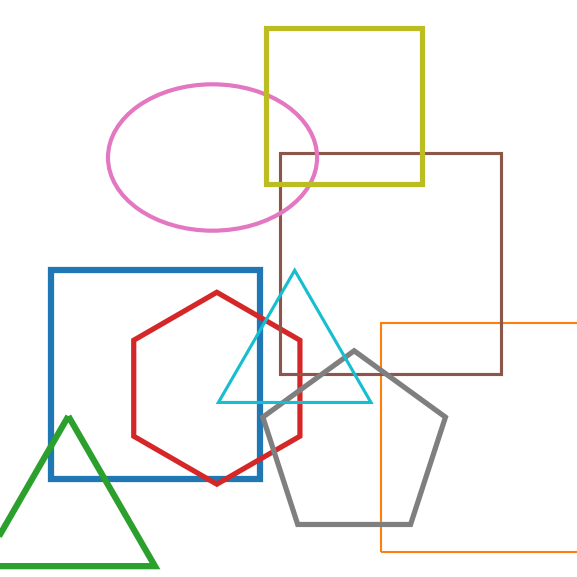[{"shape": "square", "thickness": 3, "radius": 0.91, "center": [0.269, 0.351]}, {"shape": "square", "thickness": 1, "radius": 0.99, "center": [0.857, 0.242]}, {"shape": "triangle", "thickness": 3, "radius": 0.87, "center": [0.118, 0.105]}, {"shape": "hexagon", "thickness": 2.5, "radius": 0.83, "center": [0.375, 0.327]}, {"shape": "square", "thickness": 1.5, "radius": 0.96, "center": [0.676, 0.543]}, {"shape": "oval", "thickness": 2, "radius": 0.91, "center": [0.368, 0.726]}, {"shape": "pentagon", "thickness": 2.5, "radius": 0.83, "center": [0.613, 0.225]}, {"shape": "square", "thickness": 2.5, "radius": 0.68, "center": [0.596, 0.816]}, {"shape": "triangle", "thickness": 1.5, "radius": 0.76, "center": [0.51, 0.378]}]